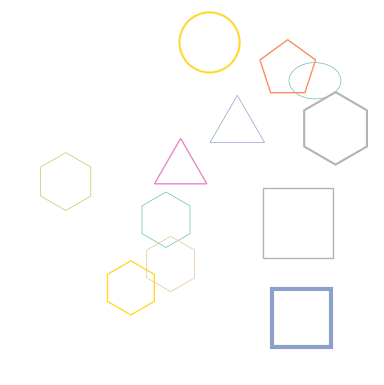[{"shape": "oval", "thickness": 0.5, "radius": 0.34, "center": [0.818, 0.79]}, {"shape": "hexagon", "thickness": 0.5, "radius": 0.36, "center": [0.431, 0.429]}, {"shape": "pentagon", "thickness": 1, "radius": 0.38, "center": [0.747, 0.821]}, {"shape": "triangle", "thickness": 0.5, "radius": 0.41, "center": [0.616, 0.671]}, {"shape": "square", "thickness": 3, "radius": 0.38, "center": [0.783, 0.173]}, {"shape": "triangle", "thickness": 1, "radius": 0.39, "center": [0.469, 0.562]}, {"shape": "hexagon", "thickness": 0.5, "radius": 0.38, "center": [0.171, 0.528]}, {"shape": "circle", "thickness": 1.5, "radius": 0.39, "center": [0.544, 0.89]}, {"shape": "hexagon", "thickness": 1, "radius": 0.35, "center": [0.34, 0.252]}, {"shape": "hexagon", "thickness": 0.5, "radius": 0.36, "center": [0.443, 0.314]}, {"shape": "square", "thickness": 1, "radius": 0.45, "center": [0.774, 0.421]}, {"shape": "hexagon", "thickness": 1.5, "radius": 0.47, "center": [0.872, 0.667]}]